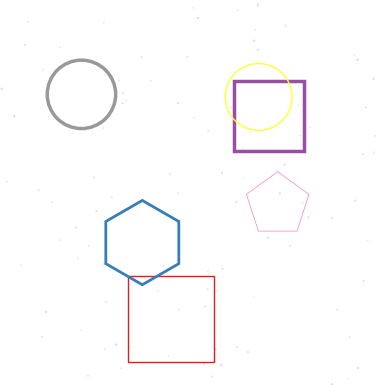[{"shape": "square", "thickness": 1, "radius": 0.56, "center": [0.444, 0.171]}, {"shape": "hexagon", "thickness": 2, "radius": 0.55, "center": [0.37, 0.37]}, {"shape": "square", "thickness": 2.5, "radius": 0.46, "center": [0.698, 0.7]}, {"shape": "circle", "thickness": 1, "radius": 0.43, "center": [0.672, 0.748]}, {"shape": "pentagon", "thickness": 0.5, "radius": 0.43, "center": [0.721, 0.469]}, {"shape": "circle", "thickness": 2.5, "radius": 0.44, "center": [0.212, 0.755]}]